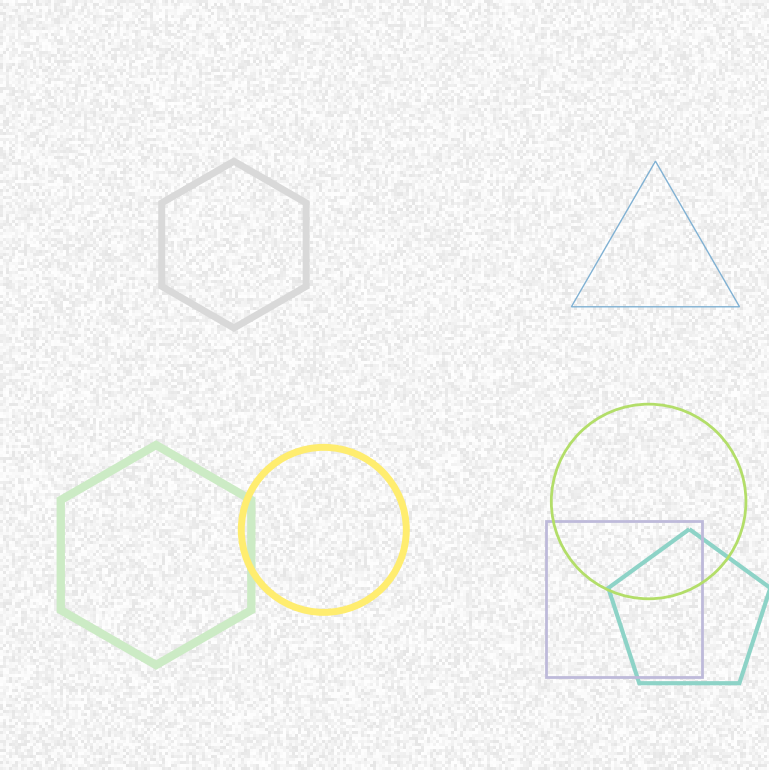[{"shape": "pentagon", "thickness": 1.5, "radius": 0.55, "center": [0.895, 0.202]}, {"shape": "square", "thickness": 1, "radius": 0.51, "center": [0.81, 0.222]}, {"shape": "triangle", "thickness": 0.5, "radius": 0.63, "center": [0.851, 0.665]}, {"shape": "circle", "thickness": 1, "radius": 0.63, "center": [0.842, 0.349]}, {"shape": "hexagon", "thickness": 2.5, "radius": 0.54, "center": [0.304, 0.682]}, {"shape": "hexagon", "thickness": 3, "radius": 0.71, "center": [0.203, 0.279]}, {"shape": "circle", "thickness": 2.5, "radius": 0.54, "center": [0.421, 0.312]}]